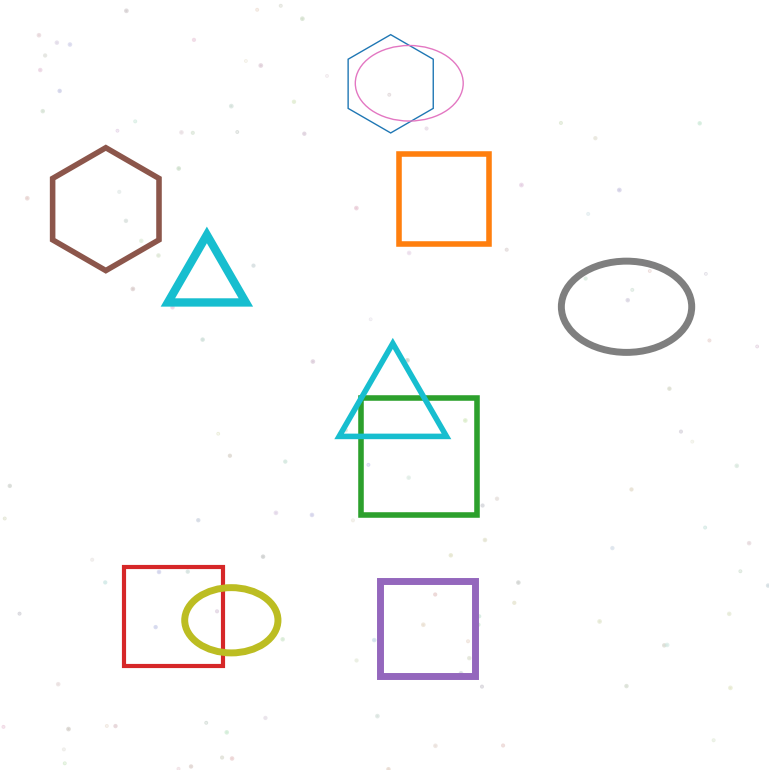[{"shape": "hexagon", "thickness": 0.5, "radius": 0.32, "center": [0.507, 0.891]}, {"shape": "square", "thickness": 2, "radius": 0.29, "center": [0.577, 0.741]}, {"shape": "square", "thickness": 2, "radius": 0.38, "center": [0.544, 0.407]}, {"shape": "square", "thickness": 1.5, "radius": 0.32, "center": [0.225, 0.199]}, {"shape": "square", "thickness": 2.5, "radius": 0.31, "center": [0.556, 0.184]}, {"shape": "hexagon", "thickness": 2, "radius": 0.4, "center": [0.137, 0.728]}, {"shape": "oval", "thickness": 0.5, "radius": 0.35, "center": [0.531, 0.892]}, {"shape": "oval", "thickness": 2.5, "radius": 0.42, "center": [0.814, 0.602]}, {"shape": "oval", "thickness": 2.5, "radius": 0.3, "center": [0.3, 0.194]}, {"shape": "triangle", "thickness": 3, "radius": 0.29, "center": [0.269, 0.636]}, {"shape": "triangle", "thickness": 2, "radius": 0.4, "center": [0.51, 0.473]}]